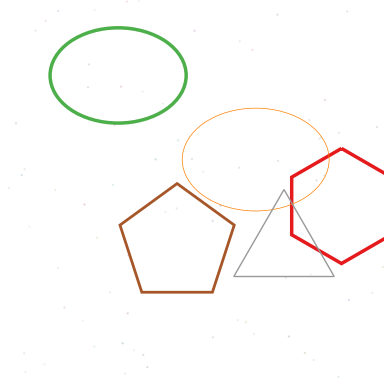[{"shape": "hexagon", "thickness": 2.5, "radius": 0.75, "center": [0.887, 0.465]}, {"shape": "oval", "thickness": 2.5, "radius": 0.88, "center": [0.307, 0.804]}, {"shape": "oval", "thickness": 0.5, "radius": 0.95, "center": [0.664, 0.586]}, {"shape": "pentagon", "thickness": 2, "radius": 0.78, "center": [0.46, 0.367]}, {"shape": "triangle", "thickness": 1, "radius": 0.75, "center": [0.738, 0.357]}]